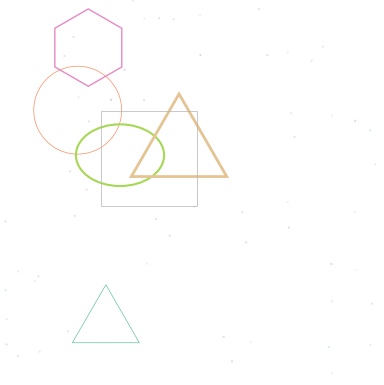[{"shape": "triangle", "thickness": 0.5, "radius": 0.5, "center": [0.275, 0.16]}, {"shape": "circle", "thickness": 0.5, "radius": 0.57, "center": [0.202, 0.714]}, {"shape": "hexagon", "thickness": 1, "radius": 0.5, "center": [0.229, 0.876]}, {"shape": "oval", "thickness": 1.5, "radius": 0.57, "center": [0.312, 0.597]}, {"shape": "triangle", "thickness": 2, "radius": 0.72, "center": [0.465, 0.613]}, {"shape": "square", "thickness": 0.5, "radius": 0.62, "center": [0.387, 0.588]}]